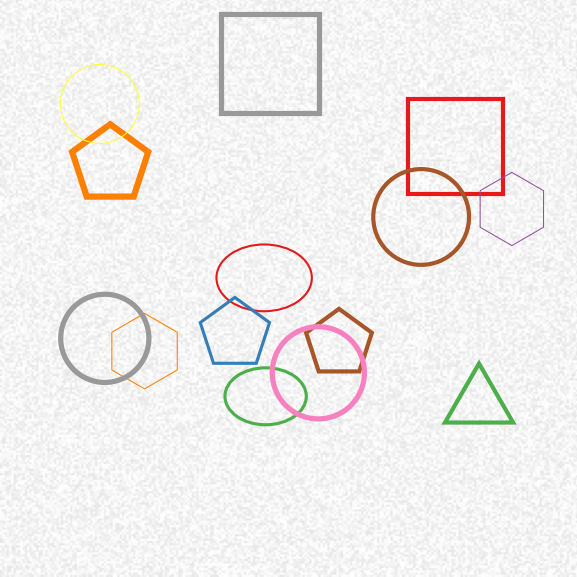[{"shape": "oval", "thickness": 1, "radius": 0.41, "center": [0.457, 0.518]}, {"shape": "square", "thickness": 2, "radius": 0.41, "center": [0.789, 0.745]}, {"shape": "pentagon", "thickness": 1.5, "radius": 0.32, "center": [0.407, 0.421]}, {"shape": "triangle", "thickness": 2, "radius": 0.34, "center": [0.83, 0.302]}, {"shape": "oval", "thickness": 1.5, "radius": 0.35, "center": [0.46, 0.313]}, {"shape": "hexagon", "thickness": 0.5, "radius": 0.32, "center": [0.886, 0.637]}, {"shape": "hexagon", "thickness": 0.5, "radius": 0.33, "center": [0.25, 0.391]}, {"shape": "pentagon", "thickness": 3, "radius": 0.35, "center": [0.191, 0.715]}, {"shape": "circle", "thickness": 0.5, "radius": 0.34, "center": [0.173, 0.819]}, {"shape": "circle", "thickness": 2, "radius": 0.41, "center": [0.729, 0.623]}, {"shape": "pentagon", "thickness": 2, "radius": 0.3, "center": [0.587, 0.404]}, {"shape": "circle", "thickness": 2.5, "radius": 0.4, "center": [0.551, 0.354]}, {"shape": "circle", "thickness": 2.5, "radius": 0.38, "center": [0.181, 0.413]}, {"shape": "square", "thickness": 2.5, "radius": 0.43, "center": [0.467, 0.889]}]